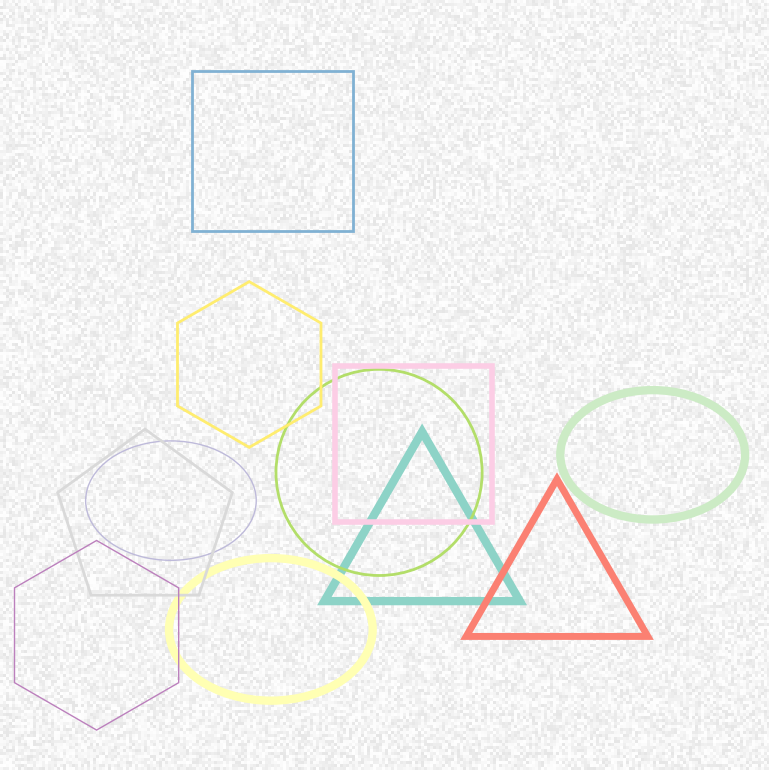[{"shape": "triangle", "thickness": 3, "radius": 0.73, "center": [0.548, 0.293]}, {"shape": "oval", "thickness": 3, "radius": 0.66, "center": [0.352, 0.183]}, {"shape": "oval", "thickness": 0.5, "radius": 0.55, "center": [0.222, 0.35]}, {"shape": "triangle", "thickness": 2.5, "radius": 0.68, "center": [0.723, 0.242]}, {"shape": "square", "thickness": 1, "radius": 0.52, "center": [0.354, 0.804]}, {"shape": "circle", "thickness": 1, "radius": 0.67, "center": [0.492, 0.386]}, {"shape": "square", "thickness": 2, "radius": 0.51, "center": [0.537, 0.423]}, {"shape": "pentagon", "thickness": 1, "radius": 0.6, "center": [0.188, 0.323]}, {"shape": "hexagon", "thickness": 0.5, "radius": 0.62, "center": [0.125, 0.175]}, {"shape": "oval", "thickness": 3, "radius": 0.6, "center": [0.848, 0.409]}, {"shape": "hexagon", "thickness": 1, "radius": 0.54, "center": [0.324, 0.527]}]